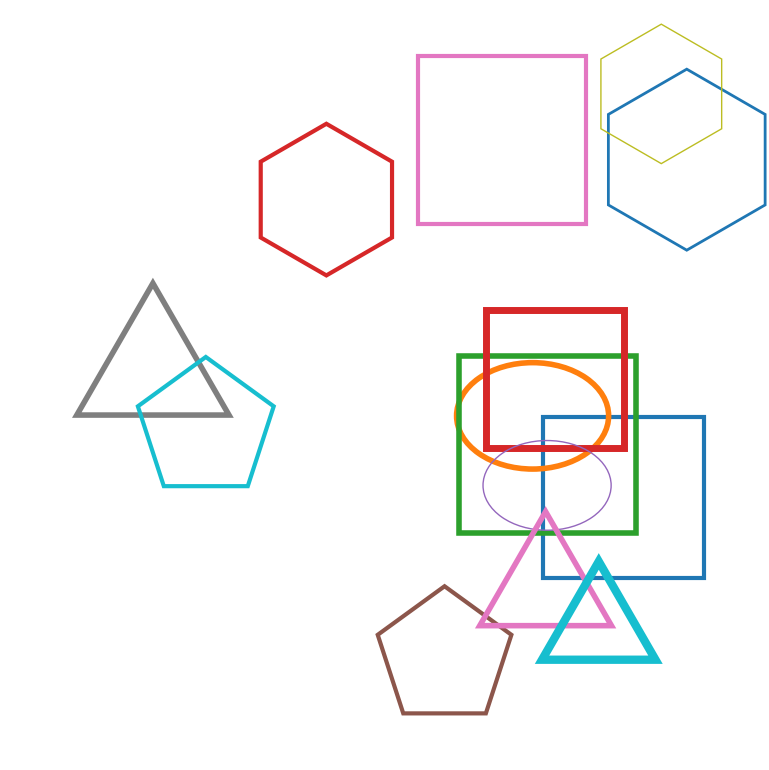[{"shape": "hexagon", "thickness": 1, "radius": 0.59, "center": [0.892, 0.793]}, {"shape": "square", "thickness": 1.5, "radius": 0.52, "center": [0.809, 0.354]}, {"shape": "oval", "thickness": 2, "radius": 0.49, "center": [0.692, 0.46]}, {"shape": "square", "thickness": 2, "radius": 0.57, "center": [0.711, 0.423]}, {"shape": "square", "thickness": 2.5, "radius": 0.45, "center": [0.721, 0.508]}, {"shape": "hexagon", "thickness": 1.5, "radius": 0.49, "center": [0.424, 0.741]}, {"shape": "oval", "thickness": 0.5, "radius": 0.42, "center": [0.71, 0.37]}, {"shape": "pentagon", "thickness": 1.5, "radius": 0.46, "center": [0.577, 0.147]}, {"shape": "triangle", "thickness": 2, "radius": 0.49, "center": [0.709, 0.237]}, {"shape": "square", "thickness": 1.5, "radius": 0.55, "center": [0.652, 0.818]}, {"shape": "triangle", "thickness": 2, "radius": 0.57, "center": [0.199, 0.518]}, {"shape": "hexagon", "thickness": 0.5, "radius": 0.45, "center": [0.859, 0.878]}, {"shape": "triangle", "thickness": 3, "radius": 0.43, "center": [0.778, 0.186]}, {"shape": "pentagon", "thickness": 1.5, "radius": 0.46, "center": [0.267, 0.444]}]